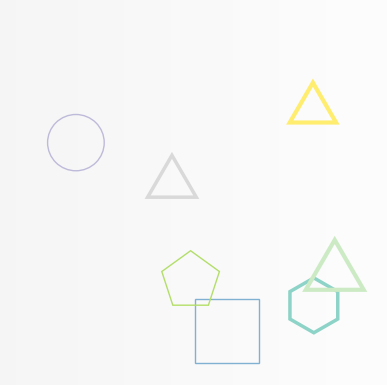[{"shape": "hexagon", "thickness": 2.5, "radius": 0.36, "center": [0.81, 0.207]}, {"shape": "circle", "thickness": 1, "radius": 0.37, "center": [0.196, 0.63]}, {"shape": "square", "thickness": 1, "radius": 0.41, "center": [0.585, 0.14]}, {"shape": "pentagon", "thickness": 1, "radius": 0.39, "center": [0.492, 0.271]}, {"shape": "triangle", "thickness": 2.5, "radius": 0.36, "center": [0.444, 0.524]}, {"shape": "triangle", "thickness": 3, "radius": 0.43, "center": [0.864, 0.29]}, {"shape": "triangle", "thickness": 3, "radius": 0.34, "center": [0.808, 0.716]}]